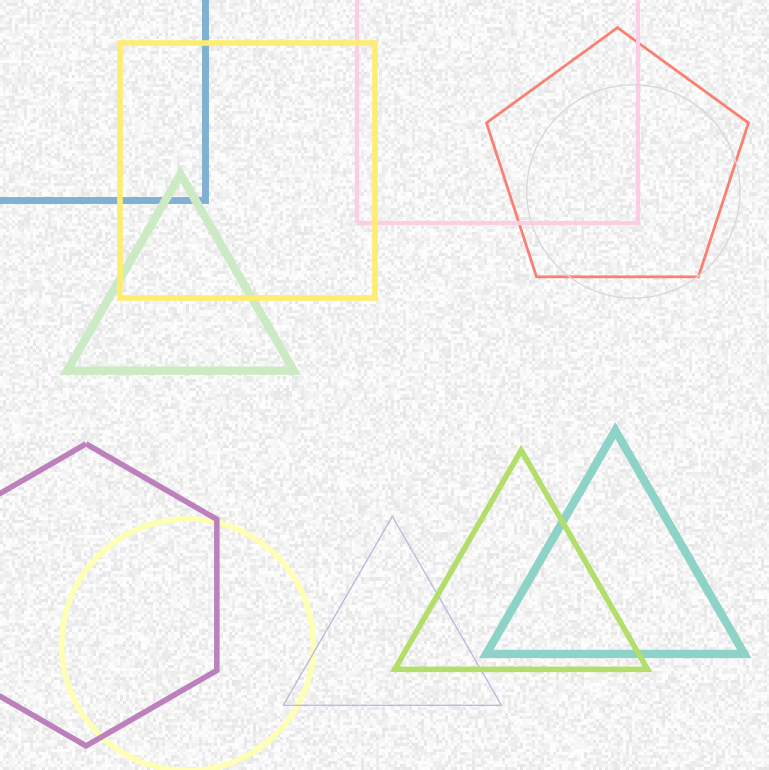[{"shape": "triangle", "thickness": 3, "radius": 0.97, "center": [0.799, 0.247]}, {"shape": "circle", "thickness": 2, "radius": 0.82, "center": [0.243, 0.163]}, {"shape": "triangle", "thickness": 0.5, "radius": 0.82, "center": [0.51, 0.166]}, {"shape": "pentagon", "thickness": 1, "radius": 0.89, "center": [0.802, 0.785]}, {"shape": "square", "thickness": 2.5, "radius": 0.71, "center": [0.125, 0.881]}, {"shape": "triangle", "thickness": 2, "radius": 0.95, "center": [0.677, 0.226]}, {"shape": "square", "thickness": 1.5, "radius": 0.91, "center": [0.646, 0.893]}, {"shape": "circle", "thickness": 0.5, "radius": 0.69, "center": [0.823, 0.751]}, {"shape": "hexagon", "thickness": 2, "radius": 0.98, "center": [0.112, 0.227]}, {"shape": "triangle", "thickness": 3, "radius": 0.85, "center": [0.234, 0.604]}, {"shape": "square", "thickness": 2, "radius": 0.83, "center": [0.321, 0.779]}]